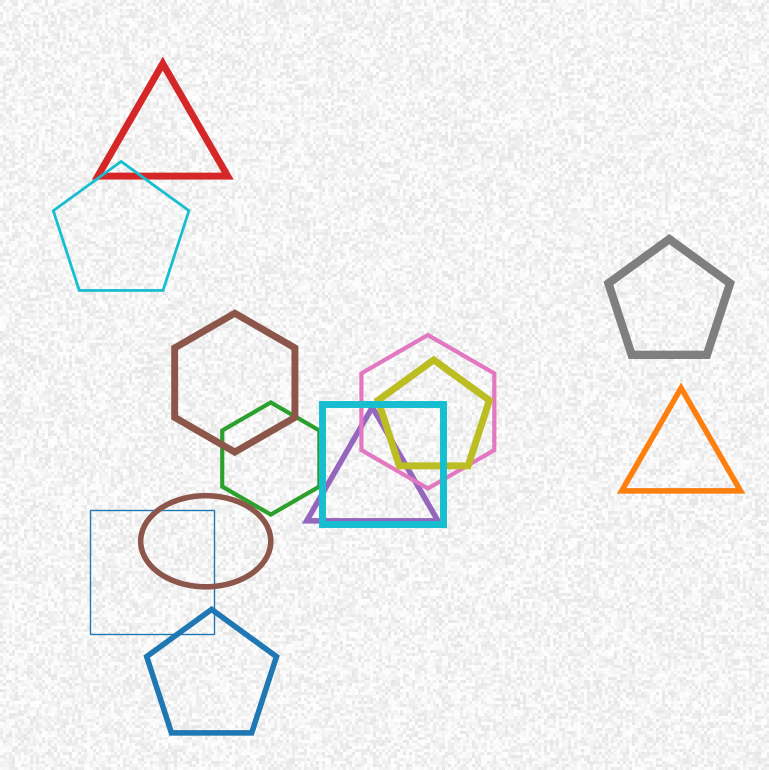[{"shape": "pentagon", "thickness": 2, "radius": 0.44, "center": [0.275, 0.12]}, {"shape": "square", "thickness": 0.5, "radius": 0.4, "center": [0.198, 0.258]}, {"shape": "triangle", "thickness": 2, "radius": 0.45, "center": [0.885, 0.407]}, {"shape": "hexagon", "thickness": 1.5, "radius": 0.36, "center": [0.352, 0.405]}, {"shape": "triangle", "thickness": 2.5, "radius": 0.49, "center": [0.211, 0.82]}, {"shape": "triangle", "thickness": 2, "radius": 0.49, "center": [0.484, 0.373]}, {"shape": "hexagon", "thickness": 2.5, "radius": 0.45, "center": [0.305, 0.503]}, {"shape": "oval", "thickness": 2, "radius": 0.42, "center": [0.267, 0.297]}, {"shape": "hexagon", "thickness": 1.5, "radius": 0.5, "center": [0.556, 0.465]}, {"shape": "pentagon", "thickness": 3, "radius": 0.42, "center": [0.869, 0.606]}, {"shape": "pentagon", "thickness": 2.5, "radius": 0.38, "center": [0.563, 0.457]}, {"shape": "square", "thickness": 2.5, "radius": 0.39, "center": [0.497, 0.397]}, {"shape": "pentagon", "thickness": 1, "radius": 0.46, "center": [0.157, 0.698]}]